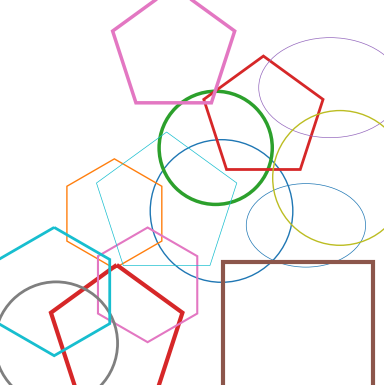[{"shape": "circle", "thickness": 1, "radius": 0.93, "center": [0.575, 0.452]}, {"shape": "oval", "thickness": 0.5, "radius": 0.77, "center": [0.795, 0.415]}, {"shape": "hexagon", "thickness": 1, "radius": 0.71, "center": [0.297, 0.445]}, {"shape": "circle", "thickness": 2.5, "radius": 0.73, "center": [0.56, 0.616]}, {"shape": "pentagon", "thickness": 2, "radius": 0.81, "center": [0.684, 0.691]}, {"shape": "pentagon", "thickness": 3, "radius": 0.9, "center": [0.303, 0.132]}, {"shape": "oval", "thickness": 0.5, "radius": 0.93, "center": [0.858, 0.772]}, {"shape": "square", "thickness": 3, "radius": 0.97, "center": [0.774, 0.124]}, {"shape": "pentagon", "thickness": 2.5, "radius": 0.83, "center": [0.451, 0.868]}, {"shape": "hexagon", "thickness": 1.5, "radius": 0.74, "center": [0.383, 0.26]}, {"shape": "circle", "thickness": 2, "radius": 0.8, "center": [0.146, 0.108]}, {"shape": "circle", "thickness": 1, "radius": 0.87, "center": [0.883, 0.538]}, {"shape": "hexagon", "thickness": 2, "radius": 0.83, "center": [0.141, 0.243]}, {"shape": "pentagon", "thickness": 0.5, "radius": 0.96, "center": [0.433, 0.465]}]